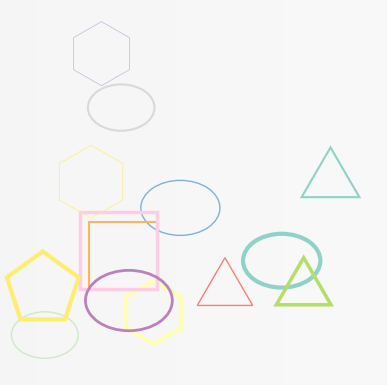[{"shape": "oval", "thickness": 3, "radius": 0.5, "center": [0.727, 0.323]}, {"shape": "triangle", "thickness": 1.5, "radius": 0.43, "center": [0.853, 0.531]}, {"shape": "hexagon", "thickness": 3, "radius": 0.41, "center": [0.396, 0.188]}, {"shape": "hexagon", "thickness": 0.5, "radius": 0.42, "center": [0.262, 0.861]}, {"shape": "triangle", "thickness": 1, "radius": 0.41, "center": [0.581, 0.248]}, {"shape": "oval", "thickness": 1, "radius": 0.51, "center": [0.465, 0.46]}, {"shape": "square", "thickness": 1.5, "radius": 0.44, "center": [0.319, 0.335]}, {"shape": "triangle", "thickness": 2.5, "radius": 0.41, "center": [0.784, 0.249]}, {"shape": "square", "thickness": 2.5, "radius": 0.5, "center": [0.306, 0.349]}, {"shape": "oval", "thickness": 1.5, "radius": 0.43, "center": [0.313, 0.721]}, {"shape": "oval", "thickness": 2, "radius": 0.56, "center": [0.333, 0.219]}, {"shape": "oval", "thickness": 1, "radius": 0.43, "center": [0.116, 0.13]}, {"shape": "pentagon", "thickness": 3, "radius": 0.49, "center": [0.11, 0.249]}, {"shape": "hexagon", "thickness": 0.5, "radius": 0.47, "center": [0.235, 0.528]}]